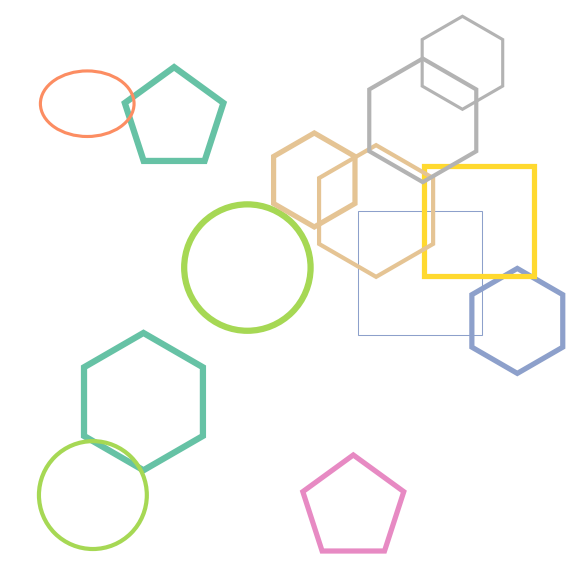[{"shape": "pentagon", "thickness": 3, "radius": 0.45, "center": [0.302, 0.793]}, {"shape": "hexagon", "thickness": 3, "radius": 0.59, "center": [0.248, 0.304]}, {"shape": "oval", "thickness": 1.5, "radius": 0.41, "center": [0.151, 0.82]}, {"shape": "square", "thickness": 0.5, "radius": 0.54, "center": [0.727, 0.527]}, {"shape": "hexagon", "thickness": 2.5, "radius": 0.45, "center": [0.896, 0.443]}, {"shape": "pentagon", "thickness": 2.5, "radius": 0.46, "center": [0.612, 0.119]}, {"shape": "circle", "thickness": 2, "radius": 0.47, "center": [0.161, 0.142]}, {"shape": "circle", "thickness": 3, "radius": 0.55, "center": [0.428, 0.536]}, {"shape": "square", "thickness": 2.5, "radius": 0.48, "center": [0.829, 0.616]}, {"shape": "hexagon", "thickness": 2.5, "radius": 0.41, "center": [0.544, 0.687]}, {"shape": "hexagon", "thickness": 2, "radius": 0.57, "center": [0.651, 0.634]}, {"shape": "hexagon", "thickness": 2, "radius": 0.53, "center": [0.732, 0.791]}, {"shape": "hexagon", "thickness": 1.5, "radius": 0.4, "center": [0.801, 0.89]}]